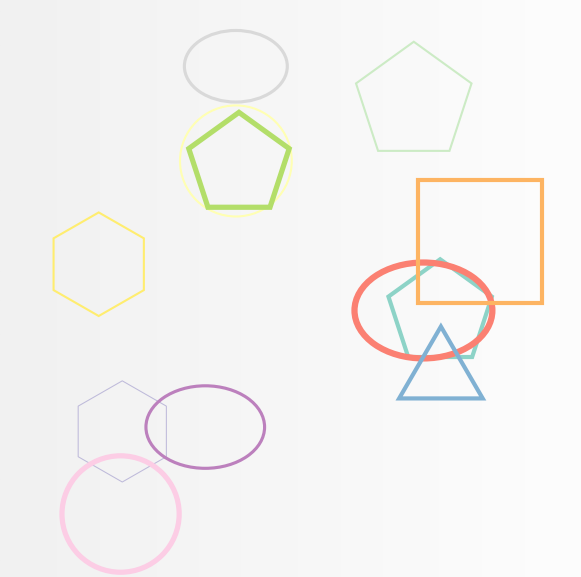[{"shape": "pentagon", "thickness": 2, "radius": 0.47, "center": [0.757, 0.457]}, {"shape": "circle", "thickness": 1, "radius": 0.48, "center": [0.406, 0.72]}, {"shape": "hexagon", "thickness": 0.5, "radius": 0.44, "center": [0.21, 0.252]}, {"shape": "oval", "thickness": 3, "radius": 0.59, "center": [0.728, 0.462]}, {"shape": "triangle", "thickness": 2, "radius": 0.42, "center": [0.759, 0.351]}, {"shape": "square", "thickness": 2, "radius": 0.53, "center": [0.826, 0.58]}, {"shape": "pentagon", "thickness": 2.5, "radius": 0.45, "center": [0.411, 0.714]}, {"shape": "circle", "thickness": 2.5, "radius": 0.5, "center": [0.207, 0.109]}, {"shape": "oval", "thickness": 1.5, "radius": 0.44, "center": [0.406, 0.884]}, {"shape": "oval", "thickness": 1.5, "radius": 0.51, "center": [0.353, 0.26]}, {"shape": "pentagon", "thickness": 1, "radius": 0.52, "center": [0.712, 0.822]}, {"shape": "hexagon", "thickness": 1, "radius": 0.45, "center": [0.17, 0.542]}]